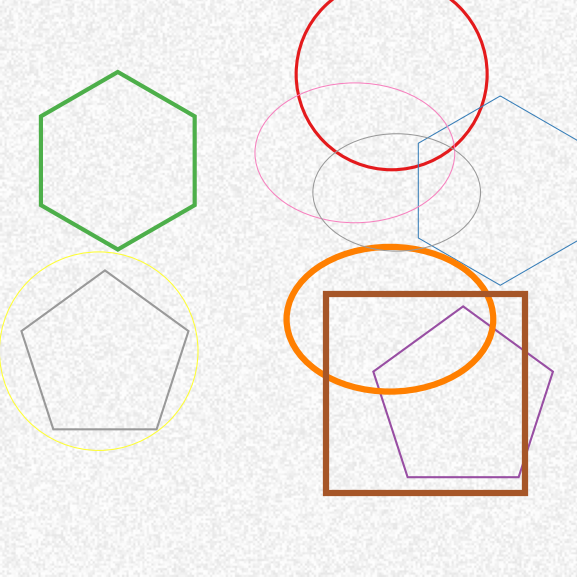[{"shape": "circle", "thickness": 1.5, "radius": 0.83, "center": [0.678, 0.871]}, {"shape": "hexagon", "thickness": 0.5, "radius": 0.82, "center": [0.866, 0.669]}, {"shape": "hexagon", "thickness": 2, "radius": 0.77, "center": [0.204, 0.721]}, {"shape": "pentagon", "thickness": 1, "radius": 0.82, "center": [0.802, 0.305]}, {"shape": "oval", "thickness": 3, "radius": 0.89, "center": [0.675, 0.446]}, {"shape": "circle", "thickness": 0.5, "radius": 0.86, "center": [0.171, 0.391]}, {"shape": "square", "thickness": 3, "radius": 0.86, "center": [0.737, 0.318]}, {"shape": "oval", "thickness": 0.5, "radius": 0.86, "center": [0.614, 0.735]}, {"shape": "pentagon", "thickness": 1, "radius": 0.76, "center": [0.182, 0.379]}, {"shape": "oval", "thickness": 0.5, "radius": 0.73, "center": [0.687, 0.666]}]